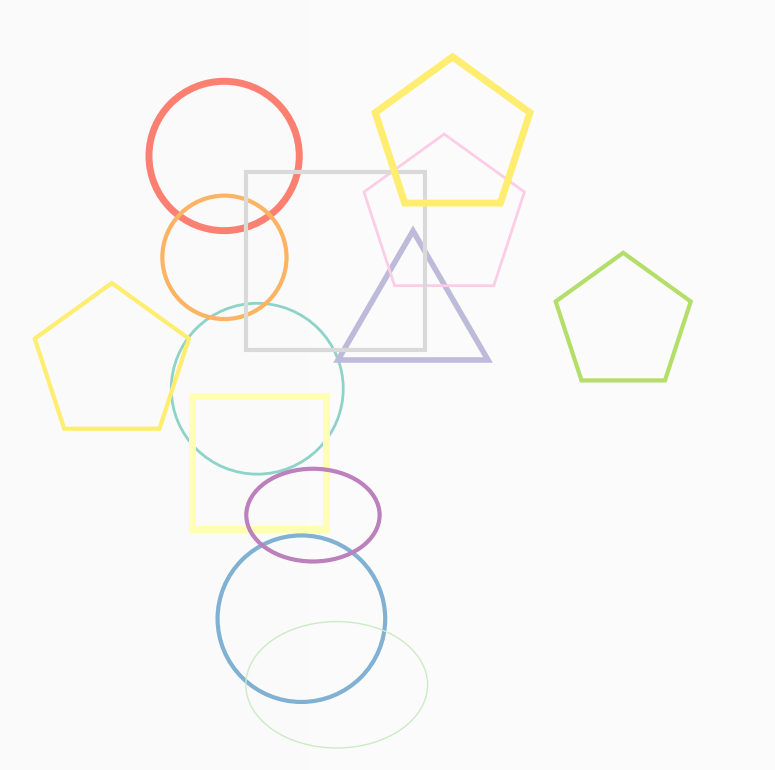[{"shape": "circle", "thickness": 1, "radius": 0.55, "center": [0.332, 0.495]}, {"shape": "square", "thickness": 2.5, "radius": 0.43, "center": [0.335, 0.399]}, {"shape": "triangle", "thickness": 2, "radius": 0.56, "center": [0.533, 0.588]}, {"shape": "circle", "thickness": 2.5, "radius": 0.48, "center": [0.289, 0.797]}, {"shape": "circle", "thickness": 1.5, "radius": 0.54, "center": [0.389, 0.197]}, {"shape": "circle", "thickness": 1.5, "radius": 0.4, "center": [0.29, 0.666]}, {"shape": "pentagon", "thickness": 1.5, "radius": 0.46, "center": [0.804, 0.58]}, {"shape": "pentagon", "thickness": 1, "radius": 0.54, "center": [0.573, 0.717]}, {"shape": "square", "thickness": 1.5, "radius": 0.58, "center": [0.433, 0.661]}, {"shape": "oval", "thickness": 1.5, "radius": 0.43, "center": [0.404, 0.331]}, {"shape": "oval", "thickness": 0.5, "radius": 0.59, "center": [0.434, 0.111]}, {"shape": "pentagon", "thickness": 2.5, "radius": 0.52, "center": [0.584, 0.821]}, {"shape": "pentagon", "thickness": 1.5, "radius": 0.52, "center": [0.144, 0.528]}]